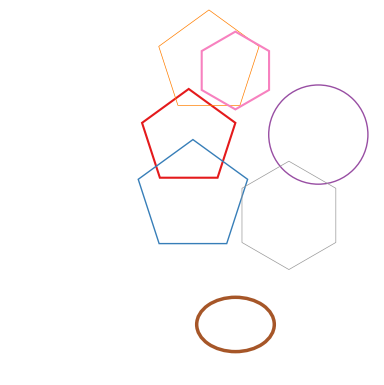[{"shape": "pentagon", "thickness": 1.5, "radius": 0.64, "center": [0.49, 0.642]}, {"shape": "pentagon", "thickness": 1, "radius": 0.75, "center": [0.501, 0.488]}, {"shape": "circle", "thickness": 1, "radius": 0.64, "center": [0.827, 0.65]}, {"shape": "pentagon", "thickness": 0.5, "radius": 0.69, "center": [0.543, 0.837]}, {"shape": "oval", "thickness": 2.5, "radius": 0.5, "center": [0.612, 0.157]}, {"shape": "hexagon", "thickness": 1.5, "radius": 0.51, "center": [0.611, 0.817]}, {"shape": "hexagon", "thickness": 0.5, "radius": 0.7, "center": [0.75, 0.441]}]